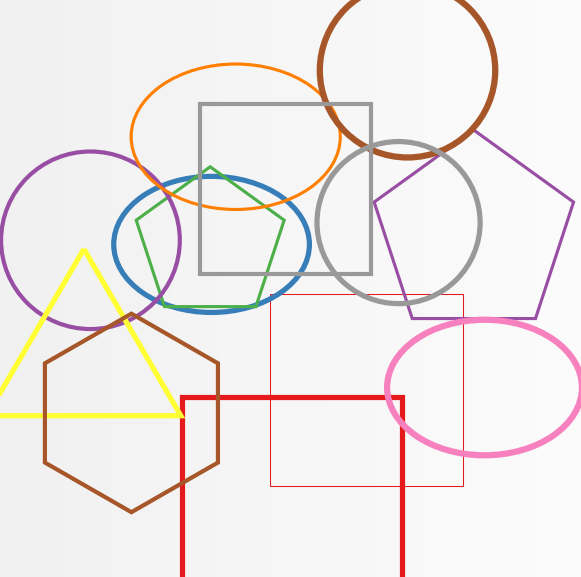[{"shape": "square", "thickness": 0.5, "radius": 0.83, "center": [0.631, 0.324]}, {"shape": "square", "thickness": 2.5, "radius": 0.95, "center": [0.503, 0.122]}, {"shape": "oval", "thickness": 2.5, "radius": 0.84, "center": [0.364, 0.576]}, {"shape": "pentagon", "thickness": 1.5, "radius": 0.67, "center": [0.362, 0.576]}, {"shape": "circle", "thickness": 2, "radius": 0.77, "center": [0.156, 0.583]}, {"shape": "pentagon", "thickness": 1.5, "radius": 0.9, "center": [0.815, 0.593]}, {"shape": "oval", "thickness": 1.5, "radius": 0.9, "center": [0.406, 0.762]}, {"shape": "triangle", "thickness": 2.5, "radius": 0.96, "center": [0.144, 0.376]}, {"shape": "hexagon", "thickness": 2, "radius": 0.86, "center": [0.226, 0.284]}, {"shape": "circle", "thickness": 3, "radius": 0.75, "center": [0.701, 0.877]}, {"shape": "oval", "thickness": 3, "radius": 0.84, "center": [0.834, 0.328]}, {"shape": "square", "thickness": 2, "radius": 0.74, "center": [0.491, 0.672]}, {"shape": "circle", "thickness": 2.5, "radius": 0.7, "center": [0.686, 0.614]}]